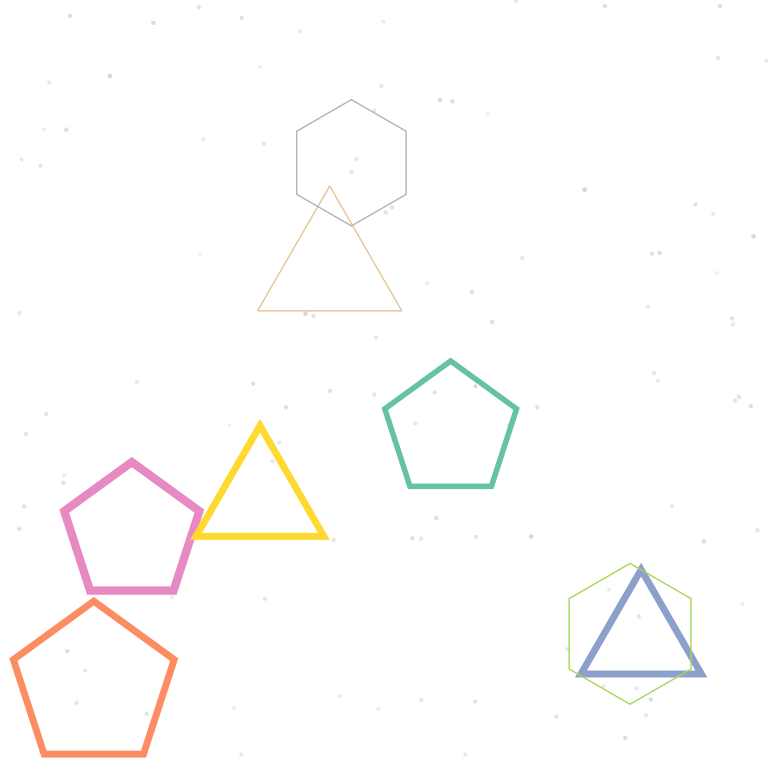[{"shape": "pentagon", "thickness": 2, "radius": 0.45, "center": [0.585, 0.441]}, {"shape": "pentagon", "thickness": 2.5, "radius": 0.55, "center": [0.122, 0.109]}, {"shape": "triangle", "thickness": 2.5, "radius": 0.45, "center": [0.833, 0.17]}, {"shape": "pentagon", "thickness": 3, "radius": 0.46, "center": [0.171, 0.308]}, {"shape": "hexagon", "thickness": 0.5, "radius": 0.46, "center": [0.818, 0.177]}, {"shape": "triangle", "thickness": 2.5, "radius": 0.48, "center": [0.338, 0.351]}, {"shape": "triangle", "thickness": 0.5, "radius": 0.54, "center": [0.428, 0.65]}, {"shape": "hexagon", "thickness": 0.5, "radius": 0.41, "center": [0.456, 0.789]}]